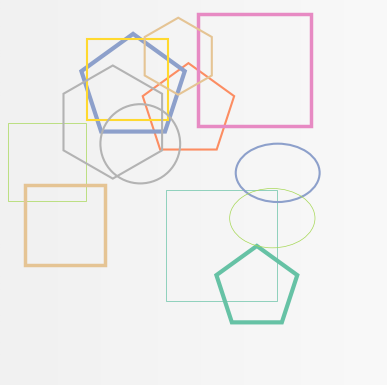[{"shape": "square", "thickness": 0.5, "radius": 0.72, "center": [0.572, 0.363]}, {"shape": "pentagon", "thickness": 3, "radius": 0.55, "center": [0.663, 0.251]}, {"shape": "pentagon", "thickness": 1.5, "radius": 0.62, "center": [0.486, 0.712]}, {"shape": "pentagon", "thickness": 3, "radius": 0.7, "center": [0.343, 0.772]}, {"shape": "oval", "thickness": 1.5, "radius": 0.54, "center": [0.717, 0.551]}, {"shape": "square", "thickness": 2.5, "radius": 0.73, "center": [0.657, 0.817]}, {"shape": "oval", "thickness": 0.5, "radius": 0.55, "center": [0.703, 0.433]}, {"shape": "square", "thickness": 0.5, "radius": 0.51, "center": [0.122, 0.579]}, {"shape": "square", "thickness": 1.5, "radius": 0.53, "center": [0.329, 0.793]}, {"shape": "square", "thickness": 2.5, "radius": 0.52, "center": [0.169, 0.416]}, {"shape": "hexagon", "thickness": 1.5, "radius": 0.5, "center": [0.46, 0.854]}, {"shape": "hexagon", "thickness": 1.5, "radius": 0.73, "center": [0.291, 0.683]}, {"shape": "circle", "thickness": 1.5, "radius": 0.51, "center": [0.362, 0.626]}]